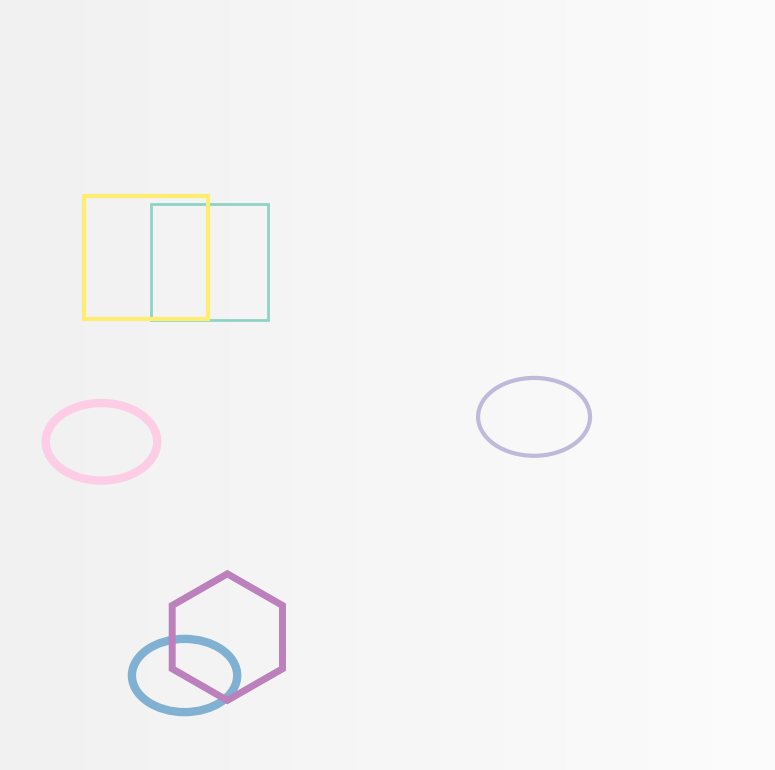[{"shape": "square", "thickness": 1, "radius": 0.38, "center": [0.27, 0.66]}, {"shape": "oval", "thickness": 1.5, "radius": 0.36, "center": [0.689, 0.459]}, {"shape": "oval", "thickness": 3, "radius": 0.34, "center": [0.238, 0.123]}, {"shape": "oval", "thickness": 3, "radius": 0.36, "center": [0.131, 0.426]}, {"shape": "hexagon", "thickness": 2.5, "radius": 0.41, "center": [0.293, 0.173]}, {"shape": "square", "thickness": 1.5, "radius": 0.4, "center": [0.188, 0.666]}]